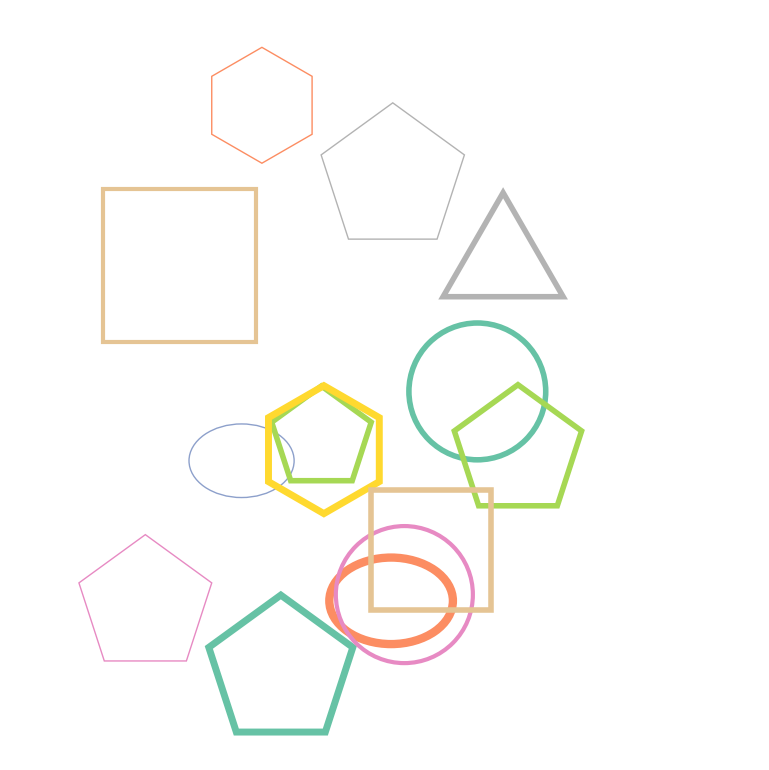[{"shape": "pentagon", "thickness": 2.5, "radius": 0.49, "center": [0.365, 0.129]}, {"shape": "circle", "thickness": 2, "radius": 0.44, "center": [0.62, 0.492]}, {"shape": "oval", "thickness": 3, "radius": 0.4, "center": [0.508, 0.22]}, {"shape": "hexagon", "thickness": 0.5, "radius": 0.38, "center": [0.34, 0.863]}, {"shape": "oval", "thickness": 0.5, "radius": 0.34, "center": [0.314, 0.402]}, {"shape": "pentagon", "thickness": 0.5, "radius": 0.45, "center": [0.189, 0.215]}, {"shape": "circle", "thickness": 1.5, "radius": 0.44, "center": [0.525, 0.228]}, {"shape": "pentagon", "thickness": 2, "radius": 0.43, "center": [0.673, 0.413]}, {"shape": "pentagon", "thickness": 2, "radius": 0.34, "center": [0.417, 0.431]}, {"shape": "hexagon", "thickness": 2.5, "radius": 0.42, "center": [0.421, 0.416]}, {"shape": "square", "thickness": 1.5, "radius": 0.5, "center": [0.233, 0.656]}, {"shape": "square", "thickness": 2, "radius": 0.39, "center": [0.56, 0.285]}, {"shape": "triangle", "thickness": 2, "radius": 0.45, "center": [0.653, 0.66]}, {"shape": "pentagon", "thickness": 0.5, "radius": 0.49, "center": [0.51, 0.769]}]